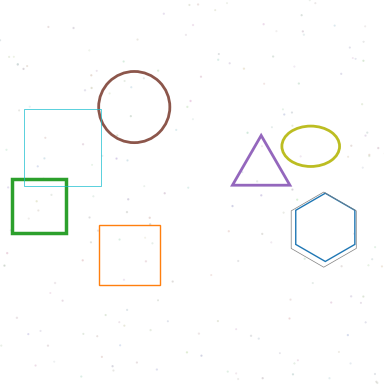[{"shape": "hexagon", "thickness": 1, "radius": 0.44, "center": [0.845, 0.41]}, {"shape": "square", "thickness": 1, "radius": 0.39, "center": [0.337, 0.337]}, {"shape": "square", "thickness": 2.5, "radius": 0.35, "center": [0.102, 0.465]}, {"shape": "triangle", "thickness": 2, "radius": 0.43, "center": [0.678, 0.562]}, {"shape": "circle", "thickness": 2, "radius": 0.46, "center": [0.349, 0.722]}, {"shape": "hexagon", "thickness": 0.5, "radius": 0.49, "center": [0.841, 0.404]}, {"shape": "oval", "thickness": 2, "radius": 0.37, "center": [0.807, 0.62]}, {"shape": "square", "thickness": 0.5, "radius": 0.5, "center": [0.162, 0.618]}]